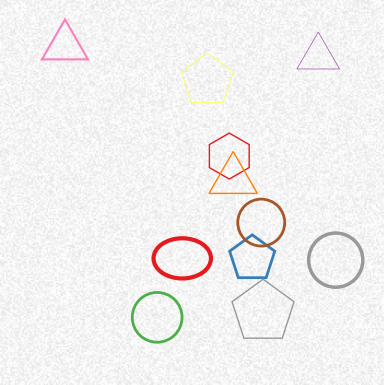[{"shape": "oval", "thickness": 3, "radius": 0.37, "center": [0.473, 0.329]}, {"shape": "hexagon", "thickness": 1, "radius": 0.3, "center": [0.596, 0.595]}, {"shape": "pentagon", "thickness": 2, "radius": 0.31, "center": [0.655, 0.329]}, {"shape": "circle", "thickness": 2, "radius": 0.32, "center": [0.408, 0.176]}, {"shape": "triangle", "thickness": 0.5, "radius": 0.32, "center": [0.827, 0.853]}, {"shape": "triangle", "thickness": 1, "radius": 0.36, "center": [0.606, 0.534]}, {"shape": "pentagon", "thickness": 0.5, "radius": 0.35, "center": [0.539, 0.791]}, {"shape": "circle", "thickness": 2, "radius": 0.3, "center": [0.679, 0.422]}, {"shape": "triangle", "thickness": 1.5, "radius": 0.35, "center": [0.169, 0.88]}, {"shape": "circle", "thickness": 2.5, "radius": 0.35, "center": [0.872, 0.324]}, {"shape": "pentagon", "thickness": 1, "radius": 0.42, "center": [0.683, 0.19]}]